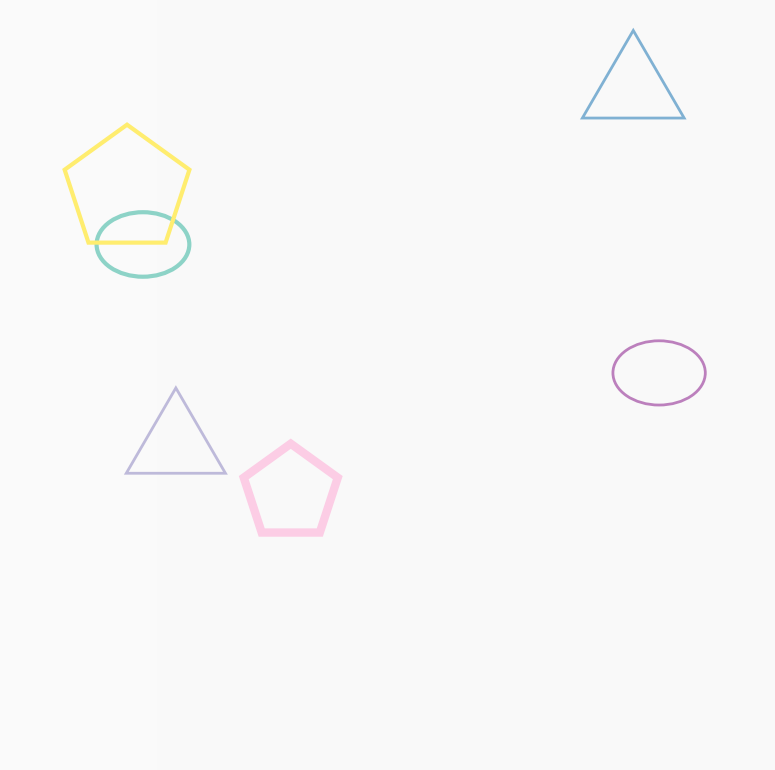[{"shape": "oval", "thickness": 1.5, "radius": 0.3, "center": [0.184, 0.683]}, {"shape": "triangle", "thickness": 1, "radius": 0.37, "center": [0.227, 0.422]}, {"shape": "triangle", "thickness": 1, "radius": 0.38, "center": [0.817, 0.885]}, {"shape": "pentagon", "thickness": 3, "radius": 0.32, "center": [0.375, 0.36]}, {"shape": "oval", "thickness": 1, "radius": 0.3, "center": [0.85, 0.516]}, {"shape": "pentagon", "thickness": 1.5, "radius": 0.42, "center": [0.164, 0.753]}]